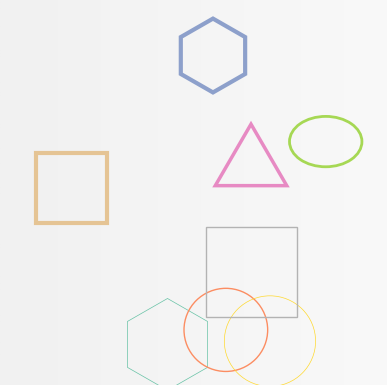[{"shape": "hexagon", "thickness": 0.5, "radius": 0.6, "center": [0.432, 0.105]}, {"shape": "circle", "thickness": 1, "radius": 0.54, "center": [0.583, 0.143]}, {"shape": "hexagon", "thickness": 3, "radius": 0.48, "center": [0.55, 0.856]}, {"shape": "triangle", "thickness": 2.5, "radius": 0.53, "center": [0.648, 0.571]}, {"shape": "oval", "thickness": 2, "radius": 0.47, "center": [0.841, 0.632]}, {"shape": "circle", "thickness": 0.5, "radius": 0.59, "center": [0.697, 0.114]}, {"shape": "square", "thickness": 3, "radius": 0.46, "center": [0.185, 0.512]}, {"shape": "square", "thickness": 1, "radius": 0.59, "center": [0.649, 0.293]}]